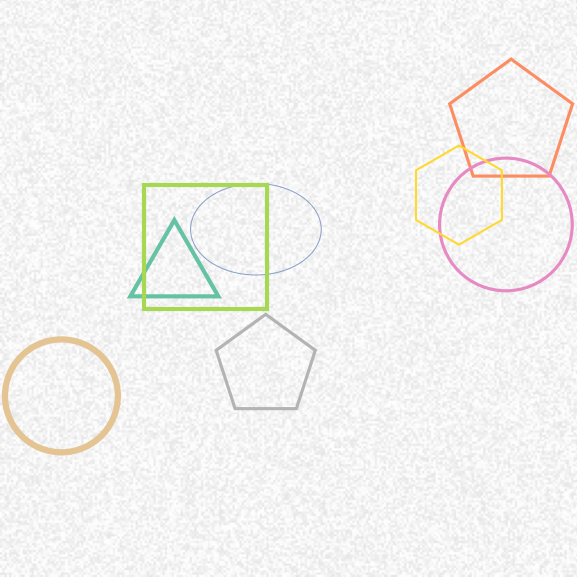[{"shape": "triangle", "thickness": 2, "radius": 0.44, "center": [0.302, 0.53]}, {"shape": "pentagon", "thickness": 1.5, "radius": 0.56, "center": [0.885, 0.785]}, {"shape": "oval", "thickness": 0.5, "radius": 0.57, "center": [0.443, 0.602]}, {"shape": "circle", "thickness": 1.5, "radius": 0.57, "center": [0.876, 0.61]}, {"shape": "square", "thickness": 2, "radius": 0.53, "center": [0.356, 0.572]}, {"shape": "hexagon", "thickness": 1, "radius": 0.43, "center": [0.795, 0.661]}, {"shape": "circle", "thickness": 3, "radius": 0.49, "center": [0.106, 0.314]}, {"shape": "pentagon", "thickness": 1.5, "radius": 0.45, "center": [0.46, 0.365]}]